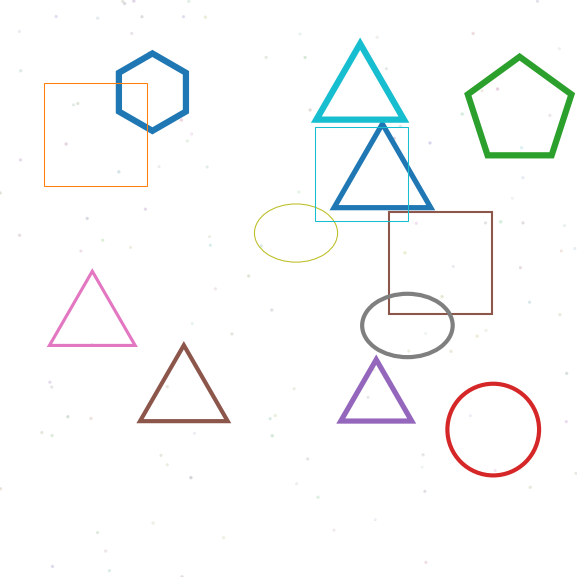[{"shape": "triangle", "thickness": 2.5, "radius": 0.48, "center": [0.662, 0.688]}, {"shape": "hexagon", "thickness": 3, "radius": 0.34, "center": [0.264, 0.84]}, {"shape": "square", "thickness": 0.5, "radius": 0.45, "center": [0.165, 0.766]}, {"shape": "pentagon", "thickness": 3, "radius": 0.47, "center": [0.9, 0.806]}, {"shape": "circle", "thickness": 2, "radius": 0.4, "center": [0.854, 0.255]}, {"shape": "triangle", "thickness": 2.5, "radius": 0.35, "center": [0.651, 0.305]}, {"shape": "triangle", "thickness": 2, "radius": 0.44, "center": [0.318, 0.314]}, {"shape": "square", "thickness": 1, "radius": 0.45, "center": [0.762, 0.544]}, {"shape": "triangle", "thickness": 1.5, "radius": 0.43, "center": [0.16, 0.444]}, {"shape": "oval", "thickness": 2, "radius": 0.39, "center": [0.705, 0.436]}, {"shape": "oval", "thickness": 0.5, "radius": 0.36, "center": [0.513, 0.596]}, {"shape": "square", "thickness": 0.5, "radius": 0.4, "center": [0.626, 0.698]}, {"shape": "triangle", "thickness": 3, "radius": 0.44, "center": [0.624, 0.836]}]